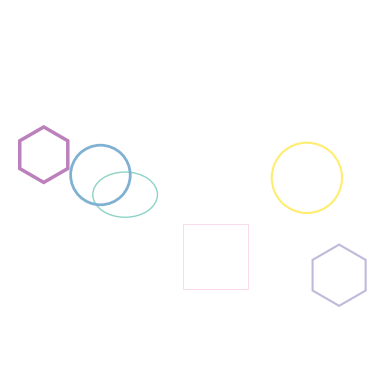[{"shape": "oval", "thickness": 1, "radius": 0.42, "center": [0.325, 0.494]}, {"shape": "hexagon", "thickness": 1.5, "radius": 0.4, "center": [0.881, 0.285]}, {"shape": "circle", "thickness": 2, "radius": 0.39, "center": [0.261, 0.545]}, {"shape": "square", "thickness": 0.5, "radius": 0.42, "center": [0.56, 0.334]}, {"shape": "hexagon", "thickness": 2.5, "radius": 0.36, "center": [0.114, 0.598]}, {"shape": "circle", "thickness": 1.5, "radius": 0.46, "center": [0.797, 0.538]}]